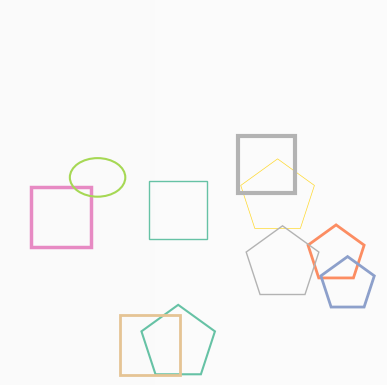[{"shape": "square", "thickness": 1, "radius": 0.38, "center": [0.459, 0.456]}, {"shape": "pentagon", "thickness": 1.5, "radius": 0.5, "center": [0.46, 0.108]}, {"shape": "pentagon", "thickness": 2, "radius": 0.38, "center": [0.867, 0.34]}, {"shape": "pentagon", "thickness": 2, "radius": 0.36, "center": [0.897, 0.261]}, {"shape": "square", "thickness": 2.5, "radius": 0.39, "center": [0.157, 0.437]}, {"shape": "oval", "thickness": 1.5, "radius": 0.36, "center": [0.252, 0.539]}, {"shape": "pentagon", "thickness": 0.5, "radius": 0.5, "center": [0.716, 0.487]}, {"shape": "square", "thickness": 2, "radius": 0.39, "center": [0.388, 0.103]}, {"shape": "square", "thickness": 3, "radius": 0.37, "center": [0.688, 0.572]}, {"shape": "pentagon", "thickness": 1, "radius": 0.49, "center": [0.729, 0.315]}]